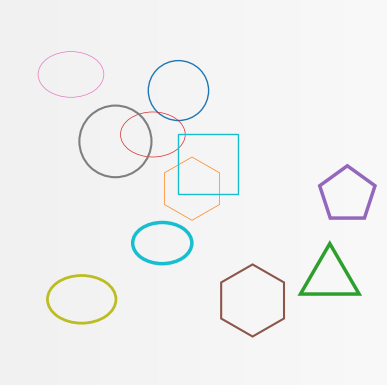[{"shape": "circle", "thickness": 1, "radius": 0.39, "center": [0.461, 0.765]}, {"shape": "hexagon", "thickness": 0.5, "radius": 0.41, "center": [0.496, 0.51]}, {"shape": "triangle", "thickness": 2.5, "radius": 0.44, "center": [0.851, 0.28]}, {"shape": "oval", "thickness": 0.5, "radius": 0.42, "center": [0.394, 0.651]}, {"shape": "pentagon", "thickness": 2.5, "radius": 0.38, "center": [0.896, 0.494]}, {"shape": "hexagon", "thickness": 1.5, "radius": 0.47, "center": [0.652, 0.22]}, {"shape": "oval", "thickness": 0.5, "radius": 0.42, "center": [0.183, 0.807]}, {"shape": "circle", "thickness": 1.5, "radius": 0.47, "center": [0.298, 0.633]}, {"shape": "oval", "thickness": 2, "radius": 0.44, "center": [0.211, 0.222]}, {"shape": "oval", "thickness": 2.5, "radius": 0.38, "center": [0.419, 0.369]}, {"shape": "square", "thickness": 1, "radius": 0.39, "center": [0.537, 0.574]}]